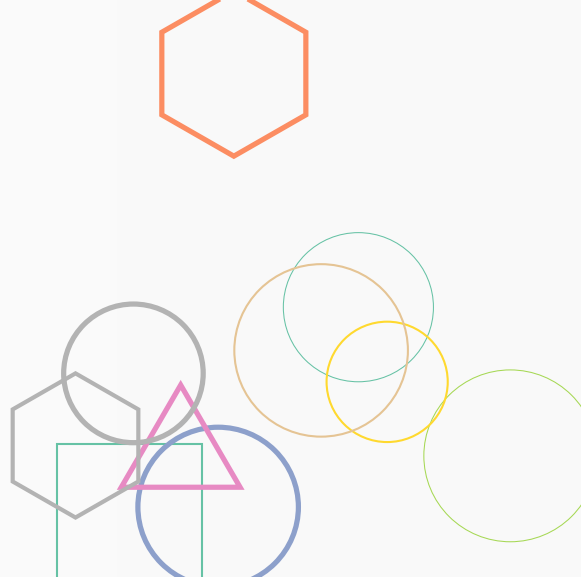[{"shape": "circle", "thickness": 0.5, "radius": 0.65, "center": [0.617, 0.467]}, {"shape": "square", "thickness": 1, "radius": 0.62, "center": [0.222, 0.106]}, {"shape": "hexagon", "thickness": 2.5, "radius": 0.72, "center": [0.402, 0.872]}, {"shape": "circle", "thickness": 2.5, "radius": 0.69, "center": [0.375, 0.121]}, {"shape": "triangle", "thickness": 2.5, "radius": 0.59, "center": [0.311, 0.214]}, {"shape": "circle", "thickness": 0.5, "radius": 0.74, "center": [0.878, 0.21]}, {"shape": "circle", "thickness": 1, "radius": 0.52, "center": [0.666, 0.338]}, {"shape": "circle", "thickness": 1, "radius": 0.75, "center": [0.552, 0.392]}, {"shape": "hexagon", "thickness": 2, "radius": 0.62, "center": [0.13, 0.228]}, {"shape": "circle", "thickness": 2.5, "radius": 0.6, "center": [0.23, 0.353]}]